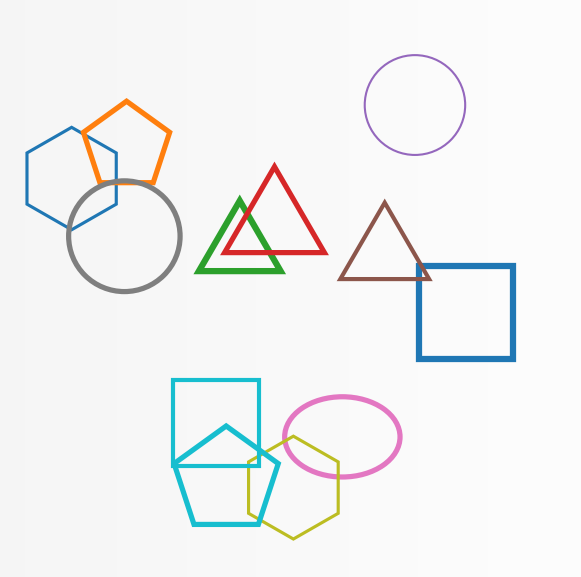[{"shape": "square", "thickness": 3, "radius": 0.4, "center": [0.802, 0.458]}, {"shape": "hexagon", "thickness": 1.5, "radius": 0.44, "center": [0.123, 0.69]}, {"shape": "pentagon", "thickness": 2.5, "radius": 0.39, "center": [0.218, 0.746]}, {"shape": "triangle", "thickness": 3, "radius": 0.41, "center": [0.412, 0.57]}, {"shape": "triangle", "thickness": 2.5, "radius": 0.5, "center": [0.472, 0.611]}, {"shape": "circle", "thickness": 1, "radius": 0.43, "center": [0.714, 0.817]}, {"shape": "triangle", "thickness": 2, "radius": 0.44, "center": [0.662, 0.56]}, {"shape": "oval", "thickness": 2.5, "radius": 0.5, "center": [0.589, 0.243]}, {"shape": "circle", "thickness": 2.5, "radius": 0.48, "center": [0.214, 0.59]}, {"shape": "hexagon", "thickness": 1.5, "radius": 0.45, "center": [0.505, 0.155]}, {"shape": "square", "thickness": 2, "radius": 0.37, "center": [0.372, 0.266]}, {"shape": "pentagon", "thickness": 2.5, "radius": 0.47, "center": [0.389, 0.167]}]